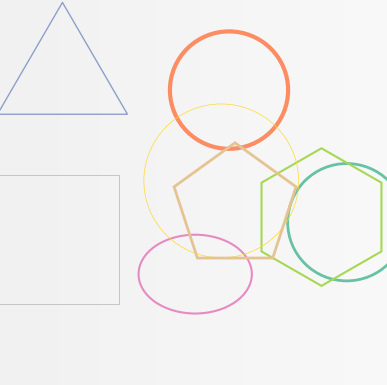[{"shape": "circle", "thickness": 2, "radius": 0.76, "center": [0.895, 0.423]}, {"shape": "circle", "thickness": 3, "radius": 0.76, "center": [0.591, 0.766]}, {"shape": "triangle", "thickness": 1, "radius": 0.97, "center": [0.161, 0.8]}, {"shape": "oval", "thickness": 1.5, "radius": 0.73, "center": [0.504, 0.288]}, {"shape": "hexagon", "thickness": 1.5, "radius": 0.89, "center": [0.83, 0.436]}, {"shape": "circle", "thickness": 0.5, "radius": 1.0, "center": [0.571, 0.53]}, {"shape": "pentagon", "thickness": 2, "radius": 0.83, "center": [0.607, 0.464]}, {"shape": "square", "thickness": 0.5, "radius": 0.84, "center": [0.14, 0.379]}]